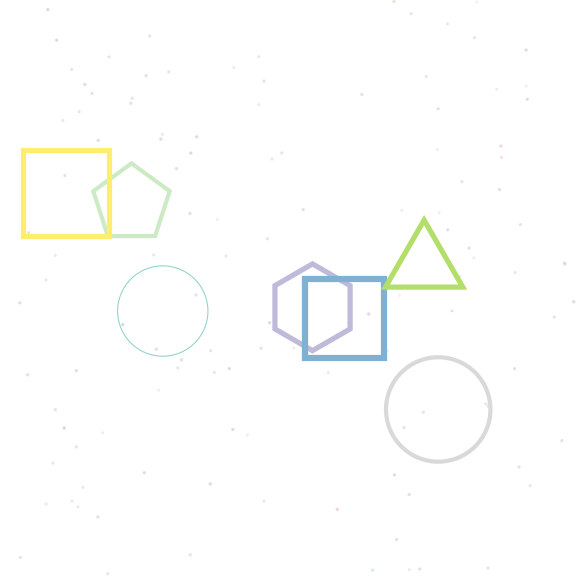[{"shape": "circle", "thickness": 0.5, "radius": 0.39, "center": [0.282, 0.461]}, {"shape": "hexagon", "thickness": 2.5, "radius": 0.38, "center": [0.541, 0.467]}, {"shape": "square", "thickness": 3, "radius": 0.34, "center": [0.596, 0.448]}, {"shape": "triangle", "thickness": 2.5, "radius": 0.39, "center": [0.734, 0.541]}, {"shape": "circle", "thickness": 2, "radius": 0.45, "center": [0.759, 0.29]}, {"shape": "pentagon", "thickness": 2, "radius": 0.35, "center": [0.228, 0.647]}, {"shape": "square", "thickness": 2.5, "radius": 0.37, "center": [0.114, 0.665]}]